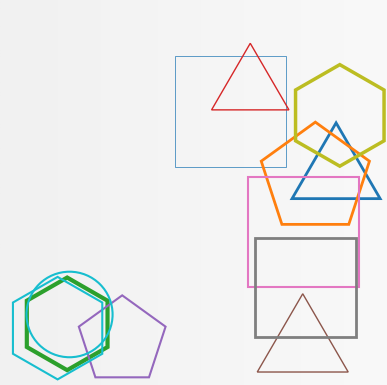[{"shape": "triangle", "thickness": 2, "radius": 0.66, "center": [0.867, 0.55]}, {"shape": "square", "thickness": 0.5, "radius": 0.72, "center": [0.594, 0.711]}, {"shape": "pentagon", "thickness": 2, "radius": 0.73, "center": [0.814, 0.536]}, {"shape": "hexagon", "thickness": 3, "radius": 0.6, "center": [0.173, 0.159]}, {"shape": "triangle", "thickness": 1, "radius": 0.58, "center": [0.646, 0.772]}, {"shape": "pentagon", "thickness": 1.5, "radius": 0.59, "center": [0.315, 0.115]}, {"shape": "triangle", "thickness": 1, "radius": 0.68, "center": [0.781, 0.101]}, {"shape": "square", "thickness": 1.5, "radius": 0.72, "center": [0.784, 0.397]}, {"shape": "square", "thickness": 2, "radius": 0.65, "center": [0.788, 0.253]}, {"shape": "hexagon", "thickness": 2.5, "radius": 0.66, "center": [0.877, 0.7]}, {"shape": "hexagon", "thickness": 1.5, "radius": 0.67, "center": [0.149, 0.148]}, {"shape": "circle", "thickness": 1.5, "radius": 0.56, "center": [0.179, 0.183]}]